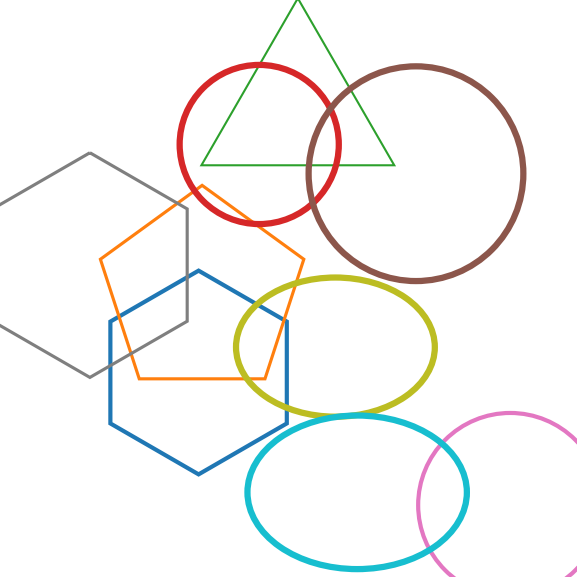[{"shape": "hexagon", "thickness": 2, "radius": 0.88, "center": [0.344, 0.354]}, {"shape": "pentagon", "thickness": 1.5, "radius": 0.93, "center": [0.35, 0.493]}, {"shape": "triangle", "thickness": 1, "radius": 0.96, "center": [0.516, 0.809]}, {"shape": "circle", "thickness": 3, "radius": 0.69, "center": [0.449, 0.749]}, {"shape": "circle", "thickness": 3, "radius": 0.93, "center": [0.72, 0.698]}, {"shape": "circle", "thickness": 2, "radius": 0.8, "center": [0.884, 0.125]}, {"shape": "hexagon", "thickness": 1.5, "radius": 0.97, "center": [0.156, 0.54]}, {"shape": "oval", "thickness": 3, "radius": 0.86, "center": [0.581, 0.398]}, {"shape": "oval", "thickness": 3, "radius": 0.95, "center": [0.618, 0.147]}]